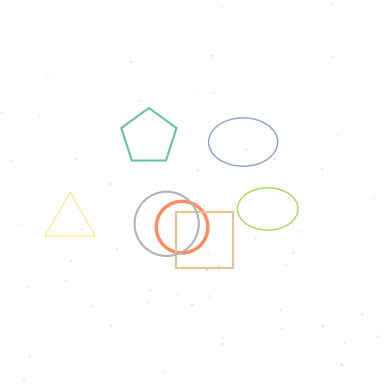[{"shape": "pentagon", "thickness": 1.5, "radius": 0.38, "center": [0.387, 0.644]}, {"shape": "circle", "thickness": 2.5, "radius": 0.34, "center": [0.473, 0.41]}, {"shape": "oval", "thickness": 1, "radius": 0.45, "center": [0.632, 0.631]}, {"shape": "oval", "thickness": 1, "radius": 0.39, "center": [0.695, 0.457]}, {"shape": "triangle", "thickness": 0.5, "radius": 0.38, "center": [0.182, 0.425]}, {"shape": "square", "thickness": 1.5, "radius": 0.37, "center": [0.531, 0.376]}, {"shape": "circle", "thickness": 1.5, "radius": 0.42, "center": [0.433, 0.419]}]